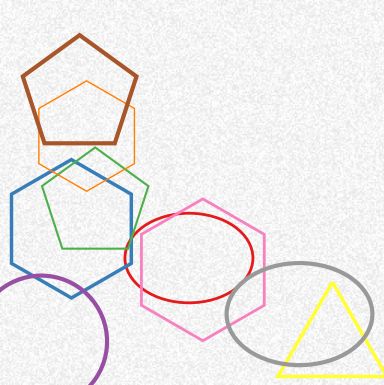[{"shape": "oval", "thickness": 2, "radius": 0.83, "center": [0.491, 0.33]}, {"shape": "hexagon", "thickness": 2.5, "radius": 0.9, "center": [0.185, 0.406]}, {"shape": "pentagon", "thickness": 1.5, "radius": 0.73, "center": [0.247, 0.472]}, {"shape": "circle", "thickness": 3, "radius": 0.86, "center": [0.107, 0.113]}, {"shape": "hexagon", "thickness": 1, "radius": 0.72, "center": [0.225, 0.647]}, {"shape": "triangle", "thickness": 2.5, "radius": 0.82, "center": [0.863, 0.104]}, {"shape": "pentagon", "thickness": 3, "radius": 0.78, "center": [0.207, 0.753]}, {"shape": "hexagon", "thickness": 2, "radius": 0.92, "center": [0.527, 0.299]}, {"shape": "oval", "thickness": 3, "radius": 0.95, "center": [0.778, 0.184]}]